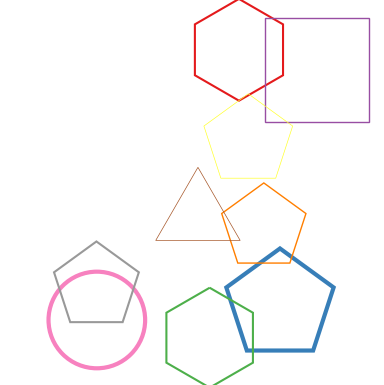[{"shape": "hexagon", "thickness": 1.5, "radius": 0.66, "center": [0.621, 0.871]}, {"shape": "pentagon", "thickness": 3, "radius": 0.73, "center": [0.727, 0.208]}, {"shape": "hexagon", "thickness": 1.5, "radius": 0.65, "center": [0.545, 0.123]}, {"shape": "square", "thickness": 1, "radius": 0.67, "center": [0.823, 0.817]}, {"shape": "pentagon", "thickness": 1, "radius": 0.58, "center": [0.685, 0.41]}, {"shape": "pentagon", "thickness": 0.5, "radius": 0.61, "center": [0.645, 0.635]}, {"shape": "triangle", "thickness": 0.5, "radius": 0.63, "center": [0.514, 0.439]}, {"shape": "circle", "thickness": 3, "radius": 0.63, "center": [0.252, 0.169]}, {"shape": "pentagon", "thickness": 1.5, "radius": 0.58, "center": [0.25, 0.257]}]